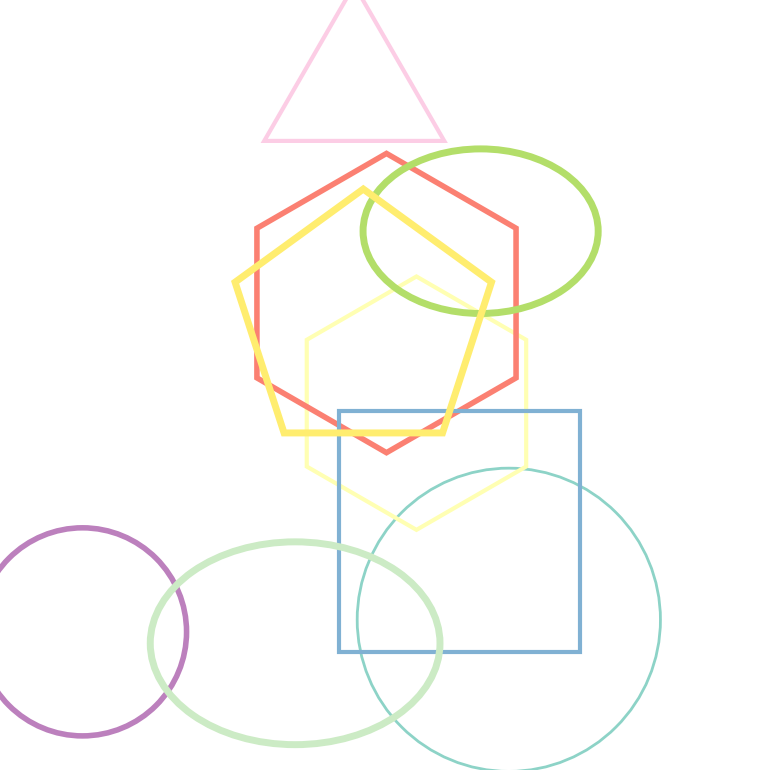[{"shape": "circle", "thickness": 1, "radius": 0.98, "center": [0.661, 0.195]}, {"shape": "hexagon", "thickness": 1.5, "radius": 0.82, "center": [0.541, 0.476]}, {"shape": "hexagon", "thickness": 2, "radius": 0.97, "center": [0.502, 0.606]}, {"shape": "square", "thickness": 1.5, "radius": 0.78, "center": [0.597, 0.31]}, {"shape": "oval", "thickness": 2.5, "radius": 0.76, "center": [0.624, 0.7]}, {"shape": "triangle", "thickness": 1.5, "radius": 0.67, "center": [0.46, 0.884]}, {"shape": "circle", "thickness": 2, "radius": 0.68, "center": [0.107, 0.179]}, {"shape": "oval", "thickness": 2.5, "radius": 0.94, "center": [0.383, 0.165]}, {"shape": "pentagon", "thickness": 2.5, "radius": 0.88, "center": [0.472, 0.579]}]